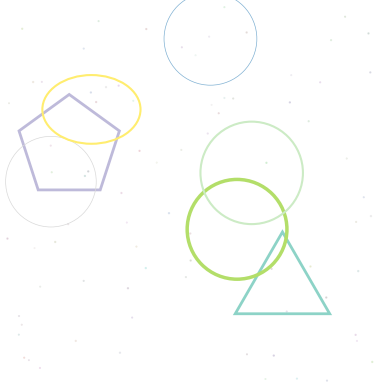[{"shape": "triangle", "thickness": 2, "radius": 0.71, "center": [0.734, 0.256]}, {"shape": "pentagon", "thickness": 2, "radius": 0.69, "center": [0.18, 0.618]}, {"shape": "circle", "thickness": 0.5, "radius": 0.6, "center": [0.547, 0.899]}, {"shape": "circle", "thickness": 2.5, "radius": 0.65, "center": [0.616, 0.404]}, {"shape": "circle", "thickness": 0.5, "radius": 0.59, "center": [0.132, 0.528]}, {"shape": "circle", "thickness": 1.5, "radius": 0.67, "center": [0.654, 0.551]}, {"shape": "oval", "thickness": 1.5, "radius": 0.64, "center": [0.237, 0.716]}]